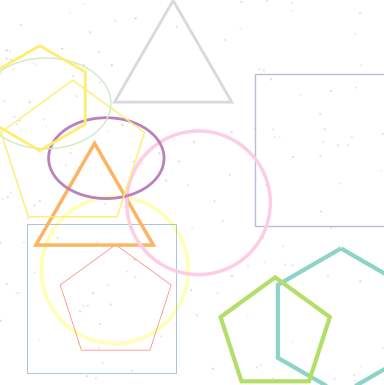[{"shape": "hexagon", "thickness": 3, "radius": 0.95, "center": [0.886, 0.165]}, {"shape": "circle", "thickness": 2.5, "radius": 0.95, "center": [0.298, 0.299]}, {"shape": "square", "thickness": 1, "radius": 0.99, "center": [0.86, 0.61]}, {"shape": "pentagon", "thickness": 0.5, "radius": 0.76, "center": [0.3, 0.213]}, {"shape": "square", "thickness": 0.5, "radius": 0.96, "center": [0.264, 0.225]}, {"shape": "triangle", "thickness": 2.5, "radius": 0.88, "center": [0.246, 0.452]}, {"shape": "pentagon", "thickness": 3, "radius": 0.75, "center": [0.715, 0.13]}, {"shape": "circle", "thickness": 2.5, "radius": 0.93, "center": [0.516, 0.473]}, {"shape": "triangle", "thickness": 2, "radius": 0.88, "center": [0.45, 0.823]}, {"shape": "oval", "thickness": 2, "radius": 0.75, "center": [0.276, 0.589]}, {"shape": "oval", "thickness": 1, "radius": 0.84, "center": [0.12, 0.732]}, {"shape": "hexagon", "thickness": 2, "radius": 0.68, "center": [0.103, 0.745]}, {"shape": "pentagon", "thickness": 1, "radius": 0.98, "center": [0.189, 0.596]}]